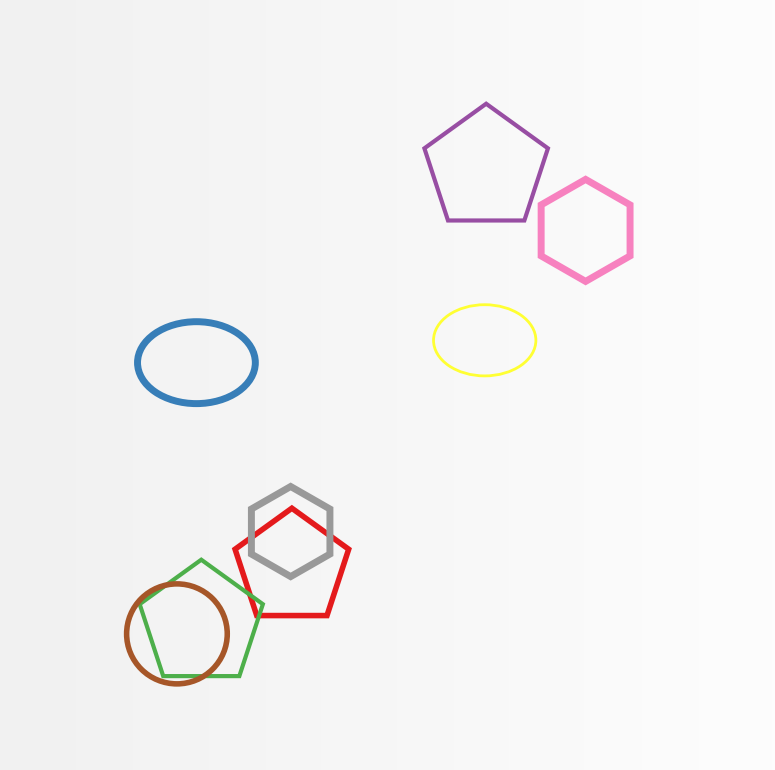[{"shape": "pentagon", "thickness": 2, "radius": 0.39, "center": [0.377, 0.263]}, {"shape": "oval", "thickness": 2.5, "radius": 0.38, "center": [0.253, 0.529]}, {"shape": "pentagon", "thickness": 1.5, "radius": 0.42, "center": [0.26, 0.19]}, {"shape": "pentagon", "thickness": 1.5, "radius": 0.42, "center": [0.627, 0.781]}, {"shape": "oval", "thickness": 1, "radius": 0.33, "center": [0.625, 0.558]}, {"shape": "circle", "thickness": 2, "radius": 0.32, "center": [0.228, 0.177]}, {"shape": "hexagon", "thickness": 2.5, "radius": 0.33, "center": [0.756, 0.701]}, {"shape": "hexagon", "thickness": 2.5, "radius": 0.29, "center": [0.375, 0.31]}]